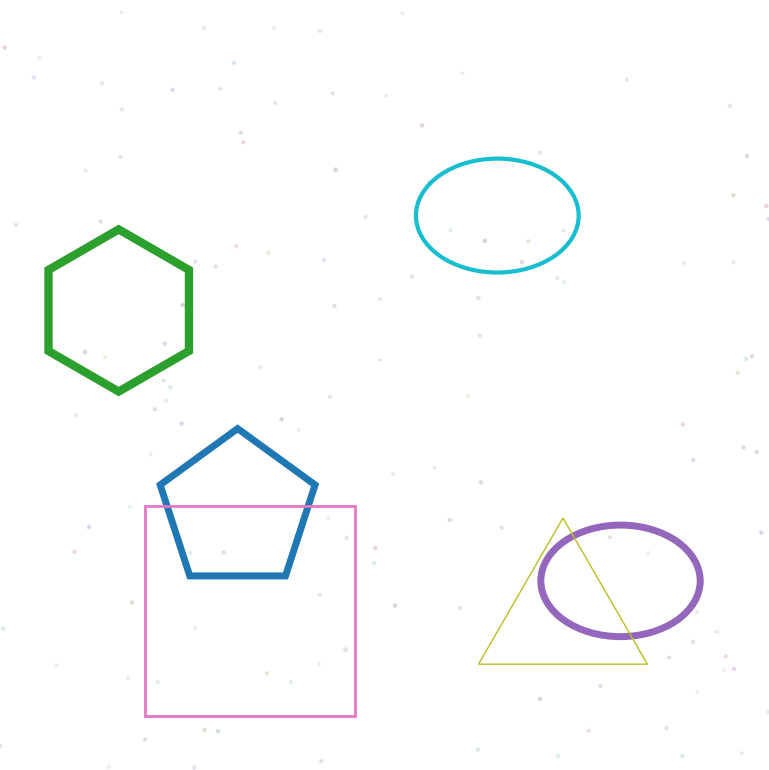[{"shape": "pentagon", "thickness": 2.5, "radius": 0.53, "center": [0.309, 0.338]}, {"shape": "hexagon", "thickness": 3, "radius": 0.53, "center": [0.154, 0.597]}, {"shape": "oval", "thickness": 2.5, "radius": 0.52, "center": [0.806, 0.246]}, {"shape": "square", "thickness": 1, "radius": 0.68, "center": [0.325, 0.206]}, {"shape": "triangle", "thickness": 0.5, "radius": 0.63, "center": [0.731, 0.201]}, {"shape": "oval", "thickness": 1.5, "radius": 0.53, "center": [0.646, 0.72]}]